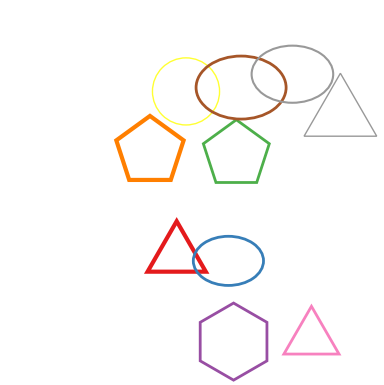[{"shape": "triangle", "thickness": 3, "radius": 0.44, "center": [0.459, 0.338]}, {"shape": "oval", "thickness": 2, "radius": 0.46, "center": [0.593, 0.322]}, {"shape": "pentagon", "thickness": 2, "radius": 0.45, "center": [0.614, 0.599]}, {"shape": "hexagon", "thickness": 2, "radius": 0.5, "center": [0.607, 0.113]}, {"shape": "pentagon", "thickness": 3, "radius": 0.46, "center": [0.39, 0.607]}, {"shape": "circle", "thickness": 1, "radius": 0.44, "center": [0.483, 0.763]}, {"shape": "oval", "thickness": 2, "radius": 0.58, "center": [0.626, 0.773]}, {"shape": "triangle", "thickness": 2, "radius": 0.41, "center": [0.809, 0.122]}, {"shape": "triangle", "thickness": 1, "radius": 0.54, "center": [0.884, 0.701]}, {"shape": "oval", "thickness": 1.5, "radius": 0.53, "center": [0.76, 0.807]}]